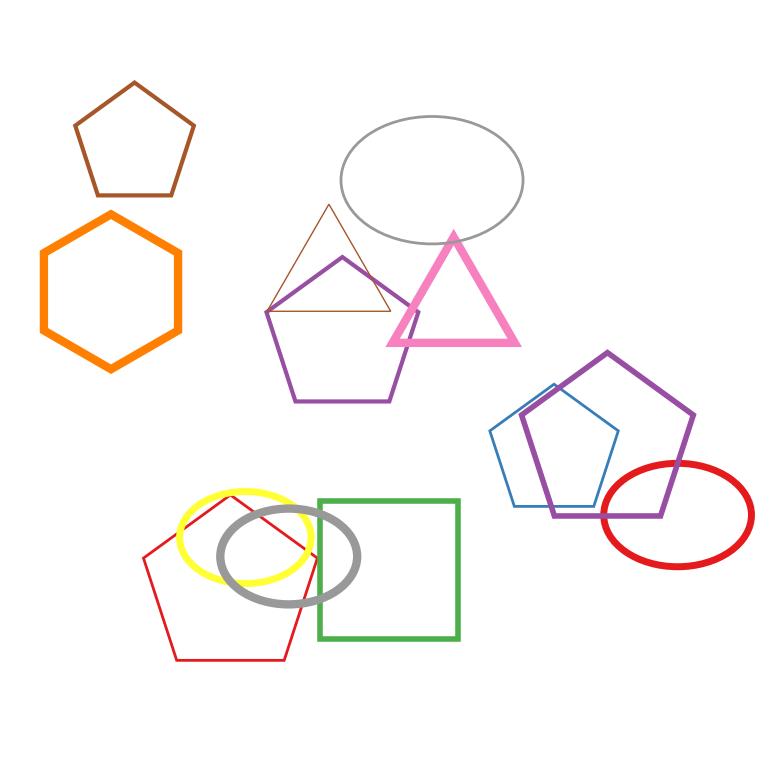[{"shape": "oval", "thickness": 2.5, "radius": 0.48, "center": [0.88, 0.331]}, {"shape": "pentagon", "thickness": 1, "radius": 0.59, "center": [0.299, 0.238]}, {"shape": "pentagon", "thickness": 1, "radius": 0.44, "center": [0.72, 0.413]}, {"shape": "square", "thickness": 2, "radius": 0.45, "center": [0.505, 0.26]}, {"shape": "pentagon", "thickness": 1.5, "radius": 0.52, "center": [0.445, 0.562]}, {"shape": "pentagon", "thickness": 2, "radius": 0.59, "center": [0.789, 0.425]}, {"shape": "hexagon", "thickness": 3, "radius": 0.5, "center": [0.144, 0.621]}, {"shape": "oval", "thickness": 2.5, "radius": 0.43, "center": [0.319, 0.302]}, {"shape": "triangle", "thickness": 0.5, "radius": 0.46, "center": [0.427, 0.642]}, {"shape": "pentagon", "thickness": 1.5, "radius": 0.4, "center": [0.175, 0.812]}, {"shape": "triangle", "thickness": 3, "radius": 0.46, "center": [0.589, 0.601]}, {"shape": "oval", "thickness": 3, "radius": 0.44, "center": [0.375, 0.277]}, {"shape": "oval", "thickness": 1, "radius": 0.59, "center": [0.561, 0.766]}]